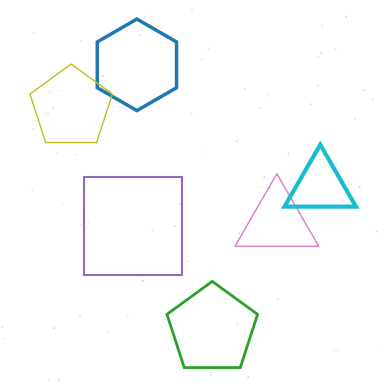[{"shape": "hexagon", "thickness": 2.5, "radius": 0.59, "center": [0.356, 0.832]}, {"shape": "pentagon", "thickness": 2, "radius": 0.62, "center": [0.551, 0.145]}, {"shape": "square", "thickness": 1.5, "radius": 0.64, "center": [0.346, 0.413]}, {"shape": "triangle", "thickness": 1, "radius": 0.63, "center": [0.719, 0.423]}, {"shape": "pentagon", "thickness": 1, "radius": 0.56, "center": [0.185, 0.721]}, {"shape": "triangle", "thickness": 3, "radius": 0.54, "center": [0.832, 0.517]}]